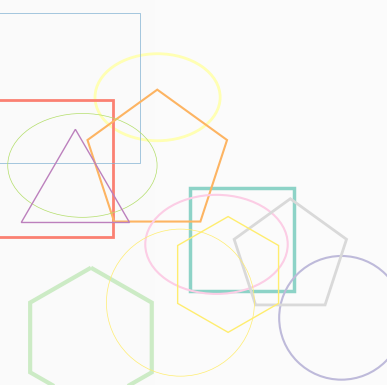[{"shape": "square", "thickness": 2.5, "radius": 0.67, "center": [0.625, 0.379]}, {"shape": "oval", "thickness": 2, "radius": 0.81, "center": [0.407, 0.747]}, {"shape": "circle", "thickness": 1.5, "radius": 0.8, "center": [0.881, 0.174]}, {"shape": "square", "thickness": 2, "radius": 0.89, "center": [0.112, 0.562]}, {"shape": "square", "thickness": 0.5, "radius": 0.98, "center": [0.166, 0.771]}, {"shape": "pentagon", "thickness": 1.5, "radius": 0.95, "center": [0.406, 0.578]}, {"shape": "oval", "thickness": 0.5, "radius": 0.96, "center": [0.213, 0.57]}, {"shape": "oval", "thickness": 1.5, "radius": 0.92, "center": [0.559, 0.365]}, {"shape": "pentagon", "thickness": 2, "radius": 0.76, "center": [0.749, 0.331]}, {"shape": "triangle", "thickness": 1, "radius": 0.81, "center": [0.195, 0.503]}, {"shape": "hexagon", "thickness": 3, "radius": 0.91, "center": [0.235, 0.123]}, {"shape": "hexagon", "thickness": 1, "radius": 0.75, "center": [0.589, 0.287]}, {"shape": "circle", "thickness": 0.5, "radius": 0.95, "center": [0.466, 0.214]}]